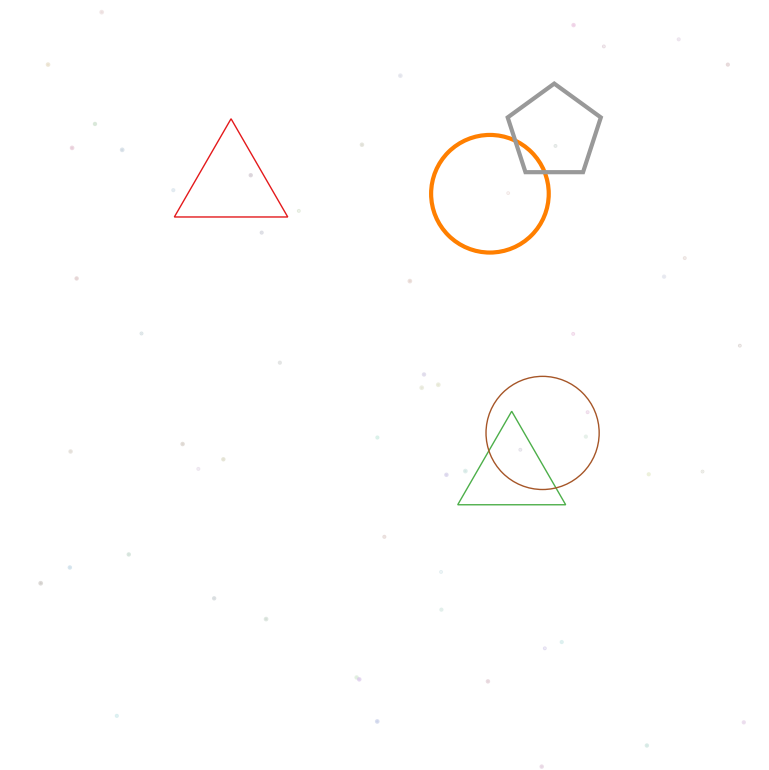[{"shape": "triangle", "thickness": 0.5, "radius": 0.43, "center": [0.3, 0.761]}, {"shape": "triangle", "thickness": 0.5, "radius": 0.4, "center": [0.665, 0.385]}, {"shape": "circle", "thickness": 1.5, "radius": 0.38, "center": [0.636, 0.748]}, {"shape": "circle", "thickness": 0.5, "radius": 0.37, "center": [0.705, 0.438]}, {"shape": "pentagon", "thickness": 1.5, "radius": 0.32, "center": [0.72, 0.828]}]